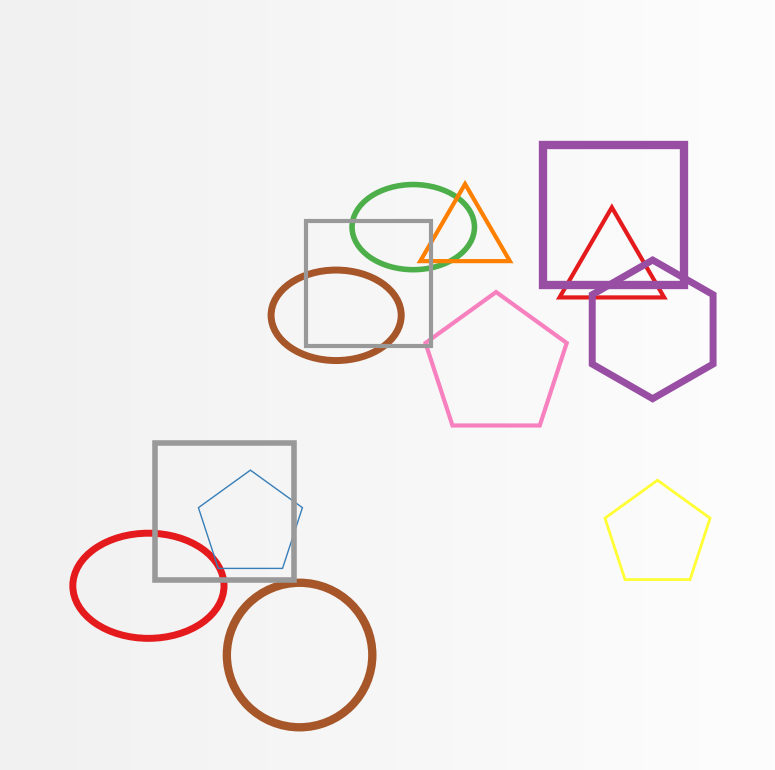[{"shape": "oval", "thickness": 2.5, "radius": 0.49, "center": [0.192, 0.239]}, {"shape": "triangle", "thickness": 1.5, "radius": 0.39, "center": [0.789, 0.653]}, {"shape": "pentagon", "thickness": 0.5, "radius": 0.35, "center": [0.323, 0.319]}, {"shape": "oval", "thickness": 2, "radius": 0.39, "center": [0.533, 0.705]}, {"shape": "hexagon", "thickness": 2.5, "radius": 0.45, "center": [0.842, 0.572]}, {"shape": "square", "thickness": 3, "radius": 0.46, "center": [0.791, 0.72]}, {"shape": "triangle", "thickness": 1.5, "radius": 0.33, "center": [0.6, 0.694]}, {"shape": "pentagon", "thickness": 1, "radius": 0.36, "center": [0.848, 0.305]}, {"shape": "circle", "thickness": 3, "radius": 0.47, "center": [0.387, 0.149]}, {"shape": "oval", "thickness": 2.5, "radius": 0.42, "center": [0.434, 0.591]}, {"shape": "pentagon", "thickness": 1.5, "radius": 0.48, "center": [0.64, 0.525]}, {"shape": "square", "thickness": 1.5, "radius": 0.4, "center": [0.475, 0.632]}, {"shape": "square", "thickness": 2, "radius": 0.45, "center": [0.289, 0.336]}]